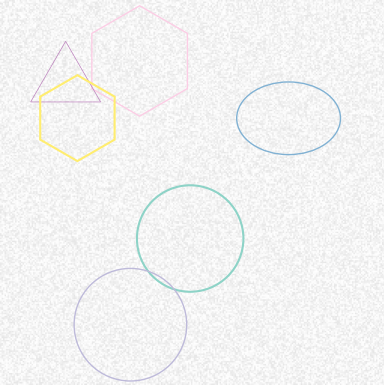[{"shape": "circle", "thickness": 1.5, "radius": 0.69, "center": [0.494, 0.38]}, {"shape": "circle", "thickness": 1, "radius": 0.73, "center": [0.339, 0.157]}, {"shape": "oval", "thickness": 1, "radius": 0.67, "center": [0.75, 0.693]}, {"shape": "hexagon", "thickness": 1, "radius": 0.72, "center": [0.363, 0.842]}, {"shape": "triangle", "thickness": 0.5, "radius": 0.52, "center": [0.17, 0.788]}, {"shape": "hexagon", "thickness": 1.5, "radius": 0.56, "center": [0.201, 0.693]}]